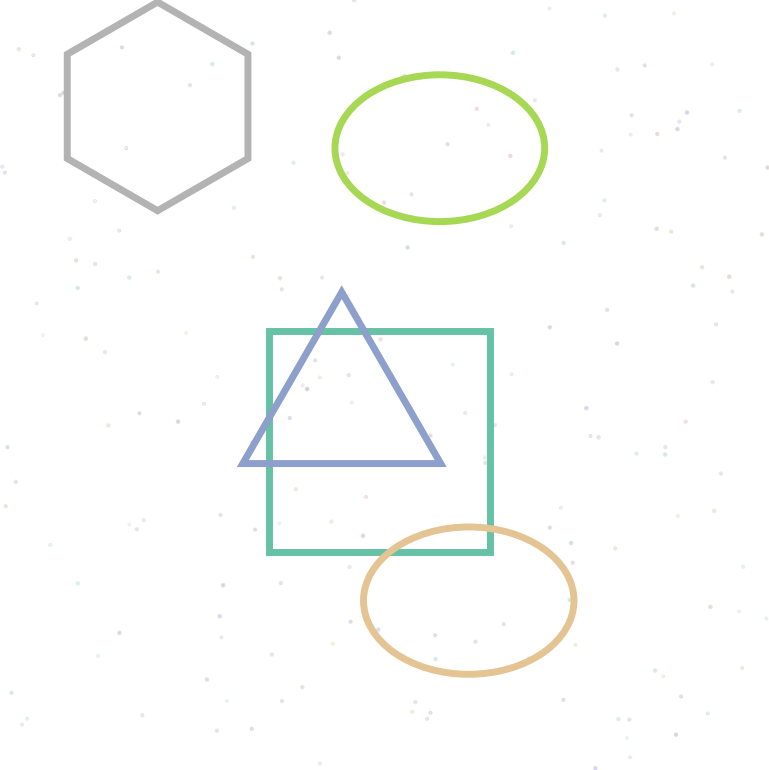[{"shape": "square", "thickness": 2.5, "radius": 0.72, "center": [0.493, 0.427]}, {"shape": "triangle", "thickness": 2.5, "radius": 0.74, "center": [0.444, 0.472]}, {"shape": "oval", "thickness": 2.5, "radius": 0.68, "center": [0.571, 0.808]}, {"shape": "oval", "thickness": 2.5, "radius": 0.68, "center": [0.609, 0.22]}, {"shape": "hexagon", "thickness": 2.5, "radius": 0.68, "center": [0.205, 0.862]}]